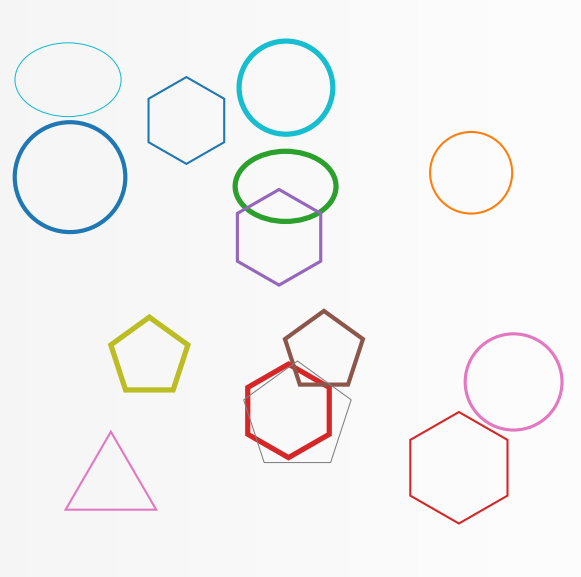[{"shape": "circle", "thickness": 2, "radius": 0.48, "center": [0.12, 0.692]}, {"shape": "hexagon", "thickness": 1, "radius": 0.38, "center": [0.321, 0.791]}, {"shape": "circle", "thickness": 1, "radius": 0.35, "center": [0.811, 0.7]}, {"shape": "oval", "thickness": 2.5, "radius": 0.43, "center": [0.491, 0.676]}, {"shape": "hexagon", "thickness": 2.5, "radius": 0.4, "center": [0.496, 0.288]}, {"shape": "hexagon", "thickness": 1, "radius": 0.48, "center": [0.79, 0.189]}, {"shape": "hexagon", "thickness": 1.5, "radius": 0.41, "center": [0.48, 0.588]}, {"shape": "pentagon", "thickness": 2, "radius": 0.35, "center": [0.557, 0.39]}, {"shape": "triangle", "thickness": 1, "radius": 0.45, "center": [0.191, 0.162]}, {"shape": "circle", "thickness": 1.5, "radius": 0.42, "center": [0.884, 0.338]}, {"shape": "pentagon", "thickness": 0.5, "radius": 0.49, "center": [0.512, 0.277]}, {"shape": "pentagon", "thickness": 2.5, "radius": 0.35, "center": [0.257, 0.38]}, {"shape": "oval", "thickness": 0.5, "radius": 0.46, "center": [0.117, 0.861]}, {"shape": "circle", "thickness": 2.5, "radius": 0.4, "center": [0.492, 0.847]}]